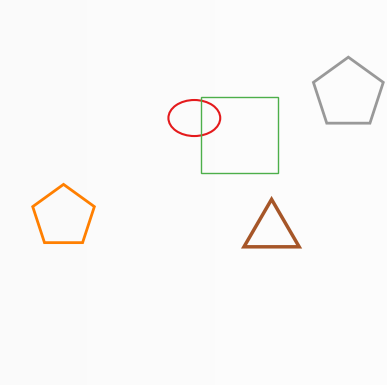[{"shape": "oval", "thickness": 1.5, "radius": 0.33, "center": [0.501, 0.693]}, {"shape": "square", "thickness": 1, "radius": 0.49, "center": [0.618, 0.649]}, {"shape": "pentagon", "thickness": 2, "radius": 0.42, "center": [0.164, 0.437]}, {"shape": "triangle", "thickness": 2.5, "radius": 0.41, "center": [0.701, 0.4]}, {"shape": "pentagon", "thickness": 2, "radius": 0.47, "center": [0.899, 0.757]}]